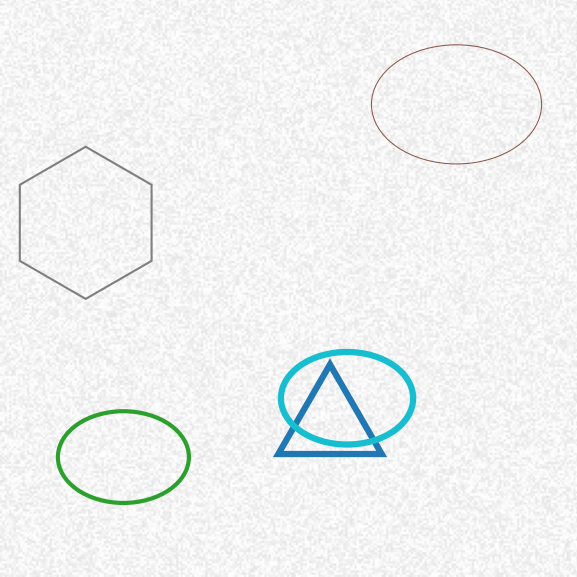[{"shape": "triangle", "thickness": 3, "radius": 0.52, "center": [0.571, 0.265]}, {"shape": "oval", "thickness": 2, "radius": 0.57, "center": [0.214, 0.208]}, {"shape": "oval", "thickness": 0.5, "radius": 0.74, "center": [0.791, 0.818]}, {"shape": "hexagon", "thickness": 1, "radius": 0.66, "center": [0.148, 0.613]}, {"shape": "oval", "thickness": 3, "radius": 0.57, "center": [0.601, 0.31]}]